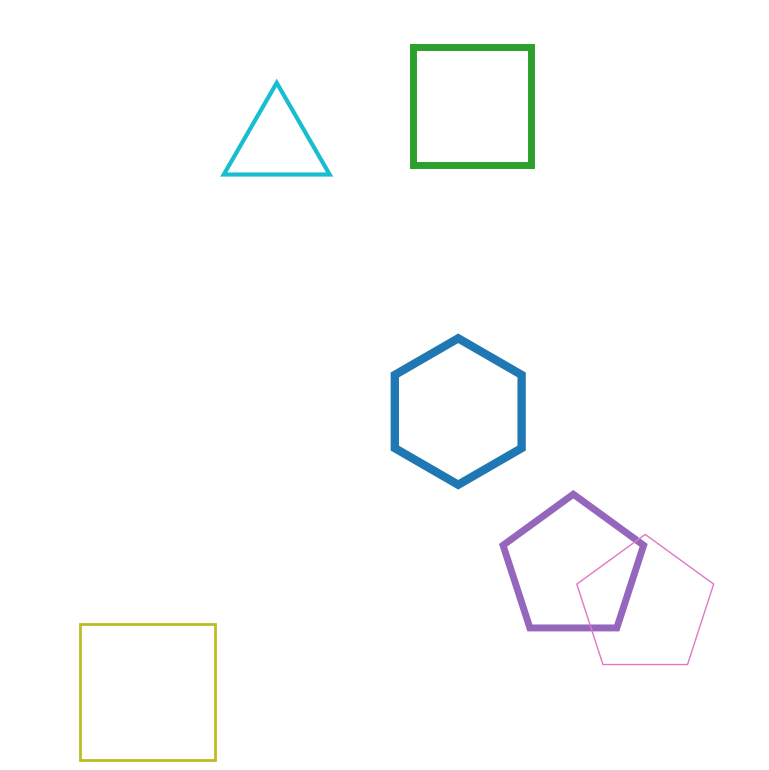[{"shape": "hexagon", "thickness": 3, "radius": 0.48, "center": [0.595, 0.466]}, {"shape": "square", "thickness": 2.5, "radius": 0.38, "center": [0.613, 0.862]}, {"shape": "pentagon", "thickness": 2.5, "radius": 0.48, "center": [0.745, 0.262]}, {"shape": "pentagon", "thickness": 0.5, "radius": 0.47, "center": [0.838, 0.213]}, {"shape": "square", "thickness": 1, "radius": 0.44, "center": [0.192, 0.102]}, {"shape": "triangle", "thickness": 1.5, "radius": 0.4, "center": [0.359, 0.813]}]